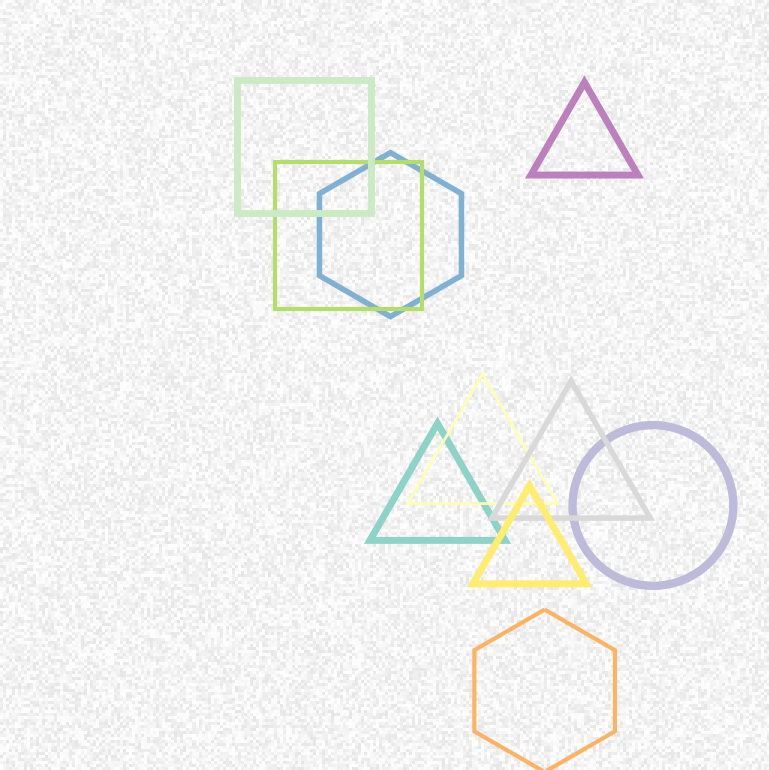[{"shape": "triangle", "thickness": 2.5, "radius": 0.51, "center": [0.568, 0.349]}, {"shape": "triangle", "thickness": 1, "radius": 0.56, "center": [0.627, 0.402]}, {"shape": "circle", "thickness": 3, "radius": 0.52, "center": [0.848, 0.344]}, {"shape": "hexagon", "thickness": 2, "radius": 0.53, "center": [0.507, 0.695]}, {"shape": "hexagon", "thickness": 1.5, "radius": 0.53, "center": [0.707, 0.103]}, {"shape": "square", "thickness": 1.5, "radius": 0.48, "center": [0.452, 0.695]}, {"shape": "triangle", "thickness": 2, "radius": 0.59, "center": [0.742, 0.387]}, {"shape": "triangle", "thickness": 2.5, "radius": 0.4, "center": [0.759, 0.813]}, {"shape": "square", "thickness": 2.5, "radius": 0.43, "center": [0.395, 0.81]}, {"shape": "triangle", "thickness": 2.5, "radius": 0.43, "center": [0.688, 0.284]}]